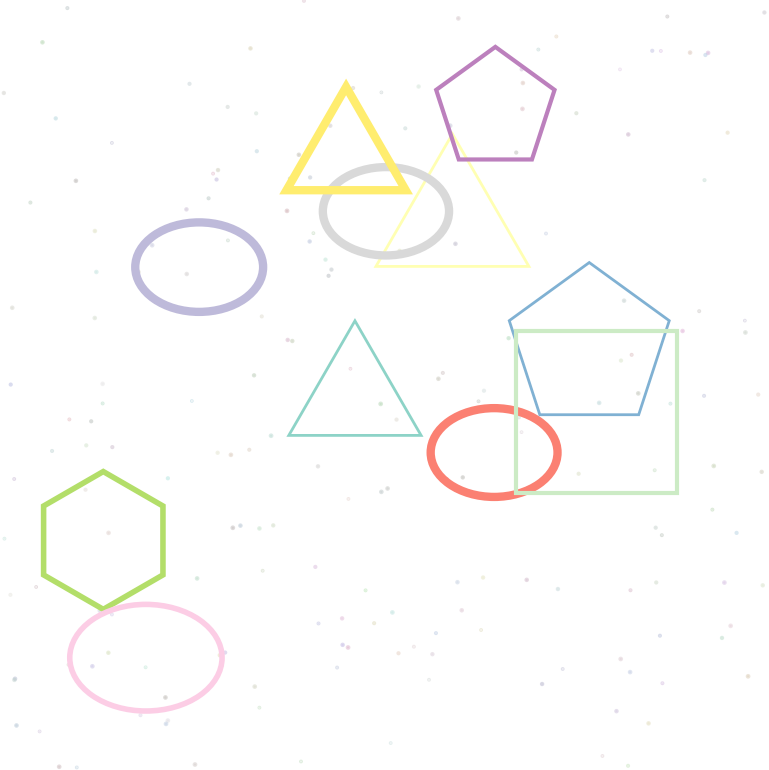[{"shape": "triangle", "thickness": 1, "radius": 0.5, "center": [0.461, 0.484]}, {"shape": "triangle", "thickness": 1, "radius": 0.57, "center": [0.588, 0.711]}, {"shape": "oval", "thickness": 3, "radius": 0.42, "center": [0.259, 0.653]}, {"shape": "oval", "thickness": 3, "radius": 0.41, "center": [0.642, 0.412]}, {"shape": "pentagon", "thickness": 1, "radius": 0.55, "center": [0.765, 0.55]}, {"shape": "hexagon", "thickness": 2, "radius": 0.45, "center": [0.134, 0.298]}, {"shape": "oval", "thickness": 2, "radius": 0.49, "center": [0.189, 0.146]}, {"shape": "oval", "thickness": 3, "radius": 0.41, "center": [0.501, 0.726]}, {"shape": "pentagon", "thickness": 1.5, "radius": 0.4, "center": [0.643, 0.858]}, {"shape": "square", "thickness": 1.5, "radius": 0.52, "center": [0.775, 0.465]}, {"shape": "triangle", "thickness": 3, "radius": 0.45, "center": [0.449, 0.798]}]